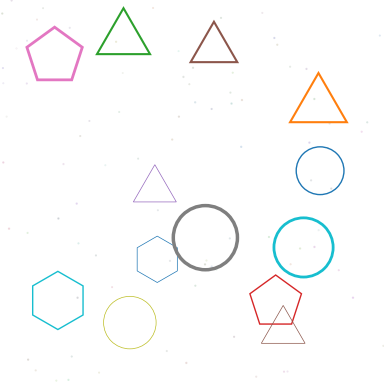[{"shape": "circle", "thickness": 1, "radius": 0.31, "center": [0.831, 0.557]}, {"shape": "hexagon", "thickness": 0.5, "radius": 0.3, "center": [0.408, 0.326]}, {"shape": "triangle", "thickness": 1.5, "radius": 0.43, "center": [0.827, 0.725]}, {"shape": "triangle", "thickness": 1.5, "radius": 0.4, "center": [0.321, 0.899]}, {"shape": "pentagon", "thickness": 1, "radius": 0.35, "center": [0.716, 0.215]}, {"shape": "triangle", "thickness": 0.5, "radius": 0.32, "center": [0.402, 0.508]}, {"shape": "triangle", "thickness": 1.5, "radius": 0.35, "center": [0.556, 0.874]}, {"shape": "triangle", "thickness": 0.5, "radius": 0.33, "center": [0.736, 0.141]}, {"shape": "pentagon", "thickness": 2, "radius": 0.38, "center": [0.142, 0.854]}, {"shape": "circle", "thickness": 2.5, "radius": 0.42, "center": [0.533, 0.383]}, {"shape": "circle", "thickness": 0.5, "radius": 0.34, "center": [0.337, 0.162]}, {"shape": "hexagon", "thickness": 1, "radius": 0.38, "center": [0.15, 0.22]}, {"shape": "circle", "thickness": 2, "radius": 0.38, "center": [0.788, 0.357]}]